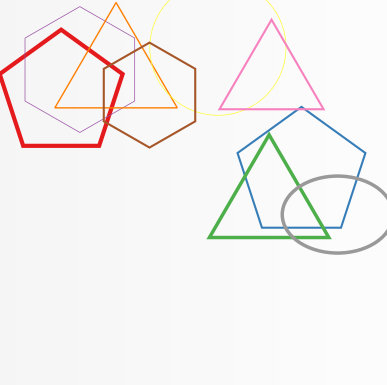[{"shape": "pentagon", "thickness": 3, "radius": 0.83, "center": [0.158, 0.756]}, {"shape": "pentagon", "thickness": 1.5, "radius": 0.87, "center": [0.778, 0.549]}, {"shape": "triangle", "thickness": 2.5, "radius": 0.89, "center": [0.694, 0.472]}, {"shape": "hexagon", "thickness": 0.5, "radius": 0.82, "center": [0.206, 0.819]}, {"shape": "triangle", "thickness": 1, "radius": 0.91, "center": [0.3, 0.811]}, {"shape": "circle", "thickness": 0.5, "radius": 0.88, "center": [0.562, 0.876]}, {"shape": "hexagon", "thickness": 1.5, "radius": 0.68, "center": [0.386, 0.753]}, {"shape": "triangle", "thickness": 1.5, "radius": 0.78, "center": [0.701, 0.794]}, {"shape": "oval", "thickness": 2.5, "radius": 0.71, "center": [0.871, 0.443]}]